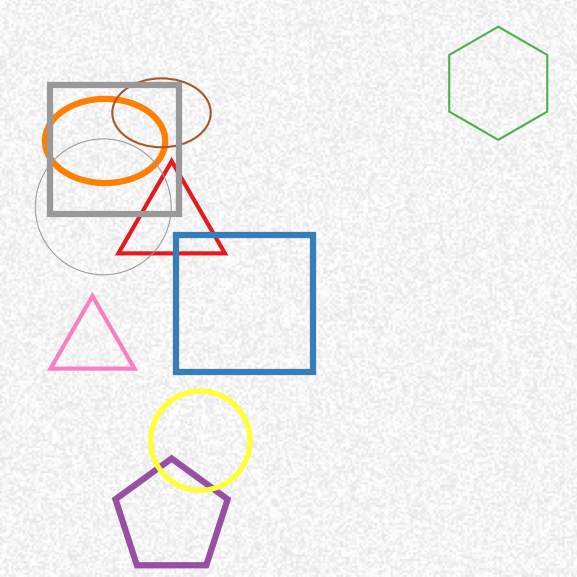[{"shape": "triangle", "thickness": 2, "radius": 0.53, "center": [0.297, 0.614]}, {"shape": "square", "thickness": 3, "radius": 0.59, "center": [0.424, 0.473]}, {"shape": "hexagon", "thickness": 1, "radius": 0.49, "center": [0.863, 0.855]}, {"shape": "pentagon", "thickness": 3, "radius": 0.51, "center": [0.297, 0.103]}, {"shape": "oval", "thickness": 3, "radius": 0.52, "center": [0.182, 0.755]}, {"shape": "circle", "thickness": 2.5, "radius": 0.43, "center": [0.347, 0.236]}, {"shape": "oval", "thickness": 1, "radius": 0.43, "center": [0.28, 0.804]}, {"shape": "triangle", "thickness": 2, "radius": 0.42, "center": [0.16, 0.403]}, {"shape": "square", "thickness": 3, "radius": 0.56, "center": [0.198, 0.74]}, {"shape": "circle", "thickness": 0.5, "radius": 0.59, "center": [0.179, 0.641]}]